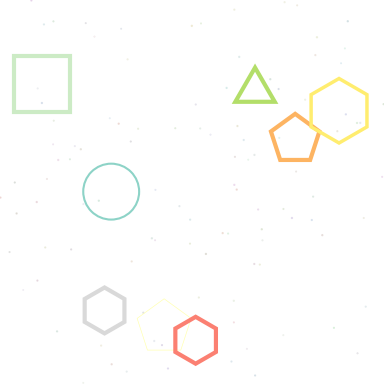[{"shape": "circle", "thickness": 1.5, "radius": 0.36, "center": [0.289, 0.502]}, {"shape": "pentagon", "thickness": 0.5, "radius": 0.37, "center": [0.426, 0.15]}, {"shape": "hexagon", "thickness": 3, "radius": 0.3, "center": [0.508, 0.116]}, {"shape": "pentagon", "thickness": 3, "radius": 0.33, "center": [0.767, 0.638]}, {"shape": "triangle", "thickness": 3, "radius": 0.3, "center": [0.662, 0.765]}, {"shape": "hexagon", "thickness": 3, "radius": 0.3, "center": [0.272, 0.194]}, {"shape": "square", "thickness": 3, "radius": 0.36, "center": [0.108, 0.781]}, {"shape": "hexagon", "thickness": 2.5, "radius": 0.42, "center": [0.881, 0.712]}]